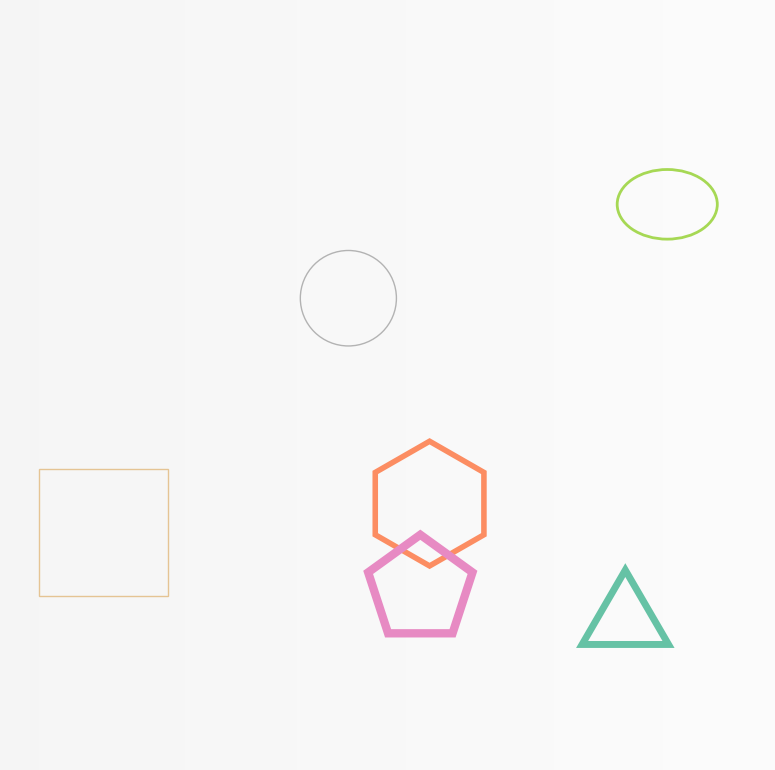[{"shape": "triangle", "thickness": 2.5, "radius": 0.32, "center": [0.807, 0.195]}, {"shape": "hexagon", "thickness": 2, "radius": 0.4, "center": [0.554, 0.346]}, {"shape": "pentagon", "thickness": 3, "radius": 0.35, "center": [0.542, 0.235]}, {"shape": "oval", "thickness": 1, "radius": 0.32, "center": [0.861, 0.735]}, {"shape": "square", "thickness": 0.5, "radius": 0.41, "center": [0.133, 0.308]}, {"shape": "circle", "thickness": 0.5, "radius": 0.31, "center": [0.45, 0.613]}]